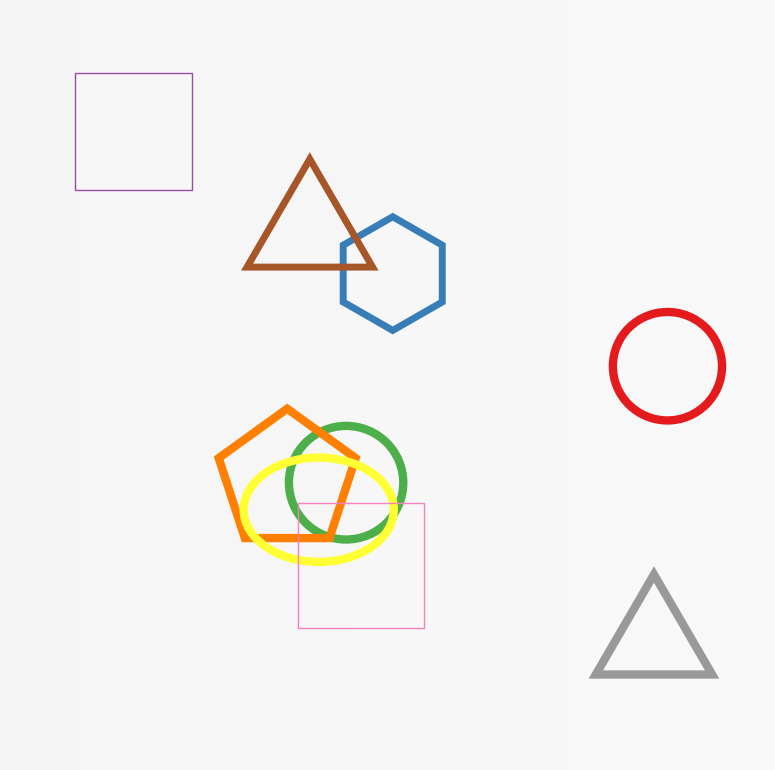[{"shape": "circle", "thickness": 3, "radius": 0.35, "center": [0.861, 0.524]}, {"shape": "hexagon", "thickness": 2.5, "radius": 0.37, "center": [0.507, 0.645]}, {"shape": "circle", "thickness": 3, "radius": 0.37, "center": [0.447, 0.373]}, {"shape": "square", "thickness": 0.5, "radius": 0.38, "center": [0.172, 0.829]}, {"shape": "pentagon", "thickness": 3, "radius": 0.46, "center": [0.371, 0.376]}, {"shape": "oval", "thickness": 3, "radius": 0.48, "center": [0.411, 0.338]}, {"shape": "triangle", "thickness": 2.5, "radius": 0.47, "center": [0.4, 0.7]}, {"shape": "square", "thickness": 0.5, "radius": 0.41, "center": [0.466, 0.266]}, {"shape": "triangle", "thickness": 3, "radius": 0.43, "center": [0.844, 0.167]}]